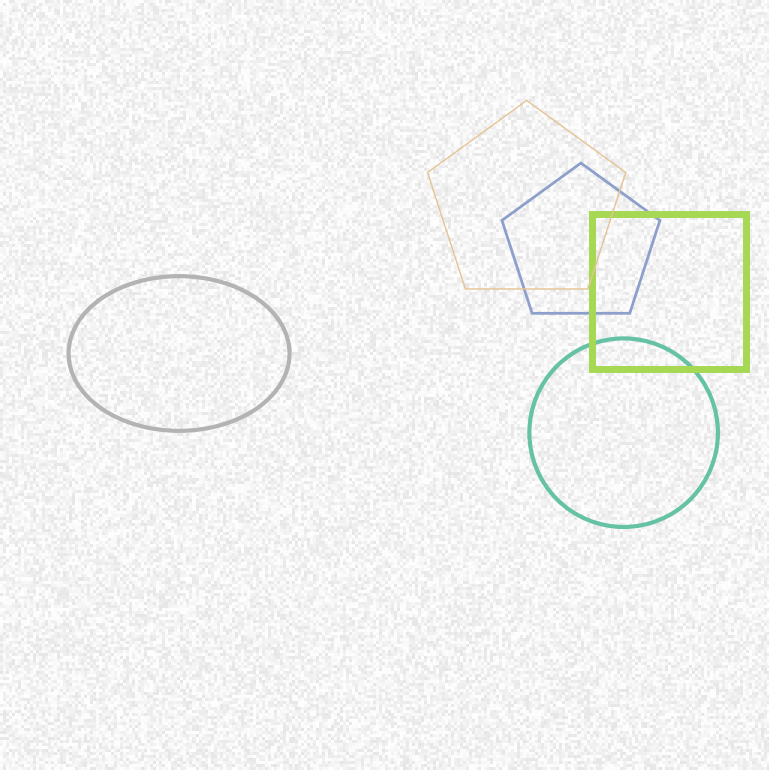[{"shape": "circle", "thickness": 1.5, "radius": 0.61, "center": [0.81, 0.438]}, {"shape": "pentagon", "thickness": 1, "radius": 0.54, "center": [0.754, 0.68]}, {"shape": "square", "thickness": 2.5, "radius": 0.5, "center": [0.869, 0.621]}, {"shape": "pentagon", "thickness": 0.5, "radius": 0.68, "center": [0.684, 0.734]}, {"shape": "oval", "thickness": 1.5, "radius": 0.72, "center": [0.233, 0.541]}]